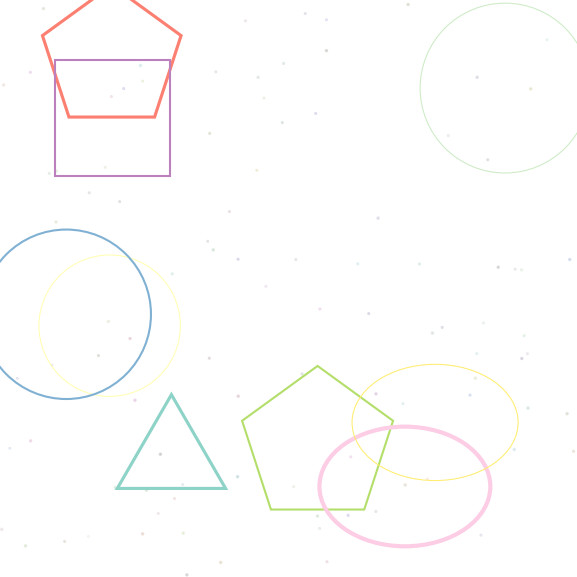[{"shape": "triangle", "thickness": 1.5, "radius": 0.54, "center": [0.297, 0.208]}, {"shape": "circle", "thickness": 0.5, "radius": 0.61, "center": [0.19, 0.435]}, {"shape": "pentagon", "thickness": 1.5, "radius": 0.63, "center": [0.194, 0.899]}, {"shape": "circle", "thickness": 1, "radius": 0.73, "center": [0.115, 0.455]}, {"shape": "pentagon", "thickness": 1, "radius": 0.69, "center": [0.55, 0.228]}, {"shape": "oval", "thickness": 2, "radius": 0.74, "center": [0.701, 0.157]}, {"shape": "square", "thickness": 1, "radius": 0.5, "center": [0.195, 0.795]}, {"shape": "circle", "thickness": 0.5, "radius": 0.74, "center": [0.875, 0.847]}, {"shape": "oval", "thickness": 0.5, "radius": 0.72, "center": [0.753, 0.268]}]